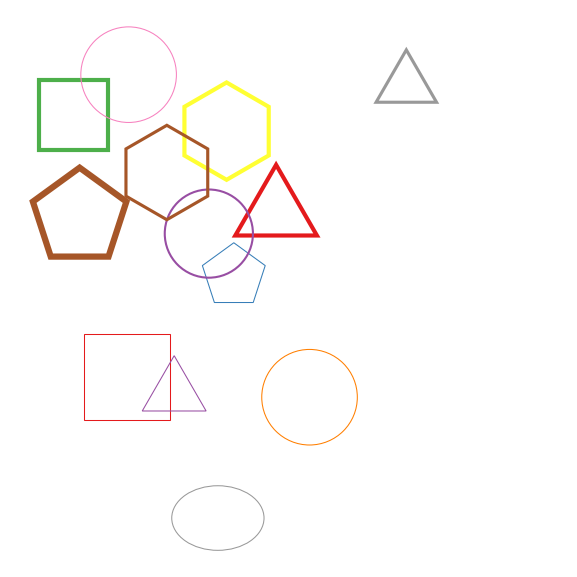[{"shape": "triangle", "thickness": 2, "radius": 0.41, "center": [0.478, 0.632]}, {"shape": "square", "thickness": 0.5, "radius": 0.37, "center": [0.22, 0.346]}, {"shape": "pentagon", "thickness": 0.5, "radius": 0.29, "center": [0.405, 0.522]}, {"shape": "square", "thickness": 2, "radius": 0.3, "center": [0.127, 0.8]}, {"shape": "triangle", "thickness": 0.5, "radius": 0.32, "center": [0.302, 0.319]}, {"shape": "circle", "thickness": 1, "radius": 0.38, "center": [0.362, 0.595]}, {"shape": "circle", "thickness": 0.5, "radius": 0.41, "center": [0.536, 0.311]}, {"shape": "hexagon", "thickness": 2, "radius": 0.42, "center": [0.392, 0.772]}, {"shape": "pentagon", "thickness": 3, "radius": 0.43, "center": [0.138, 0.624]}, {"shape": "hexagon", "thickness": 1.5, "radius": 0.41, "center": [0.289, 0.7]}, {"shape": "circle", "thickness": 0.5, "radius": 0.41, "center": [0.223, 0.87]}, {"shape": "oval", "thickness": 0.5, "radius": 0.4, "center": [0.377, 0.102]}, {"shape": "triangle", "thickness": 1.5, "radius": 0.3, "center": [0.704, 0.852]}]